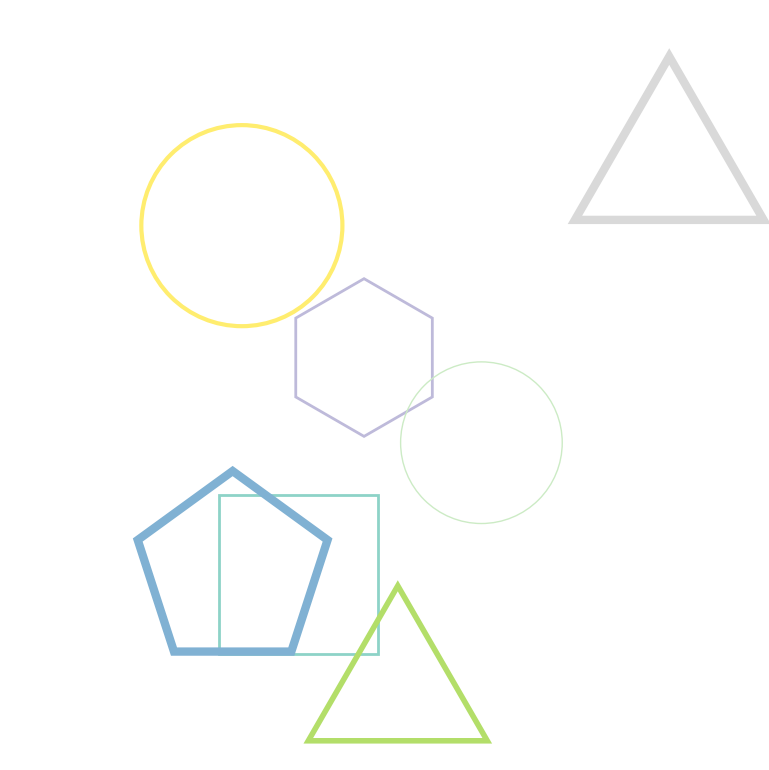[{"shape": "square", "thickness": 1, "radius": 0.52, "center": [0.388, 0.254]}, {"shape": "hexagon", "thickness": 1, "radius": 0.51, "center": [0.473, 0.536]}, {"shape": "pentagon", "thickness": 3, "radius": 0.65, "center": [0.302, 0.259]}, {"shape": "triangle", "thickness": 2, "radius": 0.67, "center": [0.517, 0.105]}, {"shape": "triangle", "thickness": 3, "radius": 0.71, "center": [0.869, 0.785]}, {"shape": "circle", "thickness": 0.5, "radius": 0.52, "center": [0.625, 0.425]}, {"shape": "circle", "thickness": 1.5, "radius": 0.65, "center": [0.314, 0.707]}]